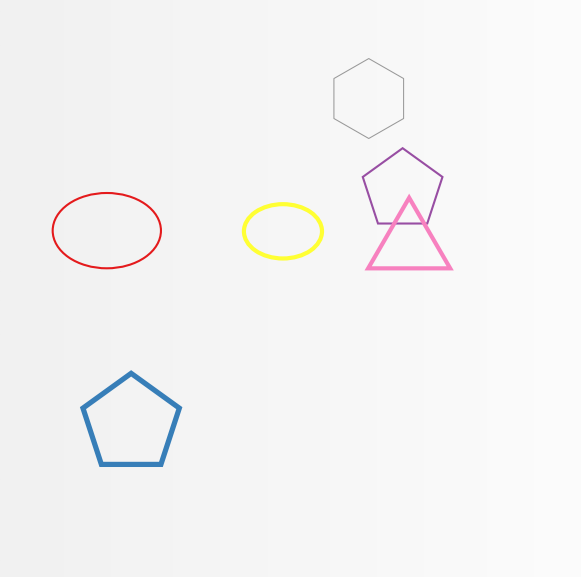[{"shape": "oval", "thickness": 1, "radius": 0.47, "center": [0.184, 0.6]}, {"shape": "pentagon", "thickness": 2.5, "radius": 0.44, "center": [0.226, 0.265]}, {"shape": "pentagon", "thickness": 1, "radius": 0.36, "center": [0.693, 0.67]}, {"shape": "oval", "thickness": 2, "radius": 0.34, "center": [0.487, 0.599]}, {"shape": "triangle", "thickness": 2, "radius": 0.41, "center": [0.704, 0.575]}, {"shape": "hexagon", "thickness": 0.5, "radius": 0.35, "center": [0.634, 0.829]}]